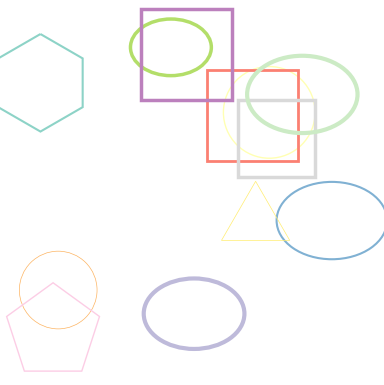[{"shape": "hexagon", "thickness": 1.5, "radius": 0.63, "center": [0.105, 0.785]}, {"shape": "circle", "thickness": 1, "radius": 0.6, "center": [0.699, 0.708]}, {"shape": "oval", "thickness": 3, "radius": 0.65, "center": [0.504, 0.185]}, {"shape": "square", "thickness": 2, "radius": 0.59, "center": [0.656, 0.701]}, {"shape": "oval", "thickness": 1.5, "radius": 0.72, "center": [0.862, 0.427]}, {"shape": "circle", "thickness": 0.5, "radius": 0.5, "center": [0.151, 0.247]}, {"shape": "oval", "thickness": 2.5, "radius": 0.53, "center": [0.444, 0.877]}, {"shape": "pentagon", "thickness": 1, "radius": 0.63, "center": [0.138, 0.139]}, {"shape": "square", "thickness": 2.5, "radius": 0.5, "center": [0.718, 0.641]}, {"shape": "square", "thickness": 2.5, "radius": 0.59, "center": [0.485, 0.858]}, {"shape": "oval", "thickness": 3, "radius": 0.72, "center": [0.785, 0.755]}, {"shape": "triangle", "thickness": 0.5, "radius": 0.51, "center": [0.664, 0.427]}]